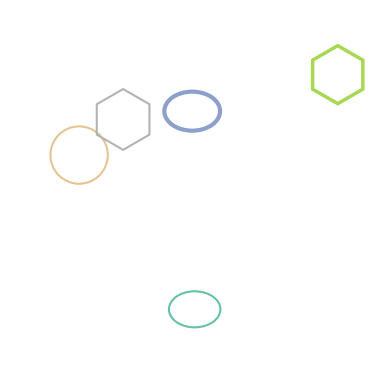[{"shape": "oval", "thickness": 1.5, "radius": 0.33, "center": [0.506, 0.197]}, {"shape": "oval", "thickness": 3, "radius": 0.36, "center": [0.499, 0.711]}, {"shape": "hexagon", "thickness": 2.5, "radius": 0.38, "center": [0.877, 0.806]}, {"shape": "circle", "thickness": 1.5, "radius": 0.37, "center": [0.205, 0.597]}, {"shape": "hexagon", "thickness": 1.5, "radius": 0.39, "center": [0.32, 0.69]}]